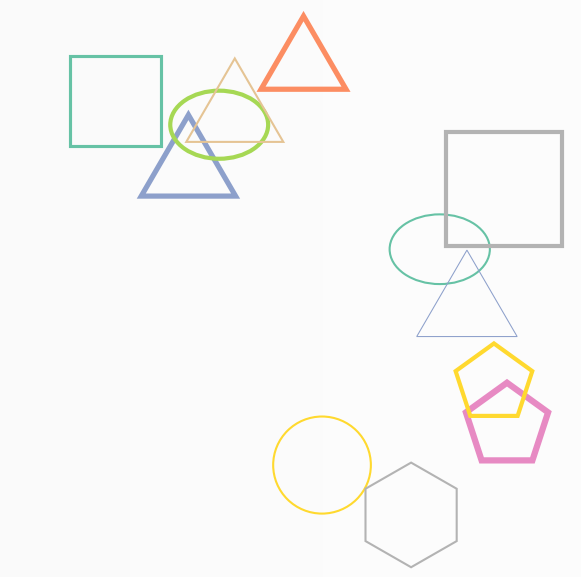[{"shape": "oval", "thickness": 1, "radius": 0.43, "center": [0.757, 0.568]}, {"shape": "square", "thickness": 1.5, "radius": 0.39, "center": [0.199, 0.824]}, {"shape": "triangle", "thickness": 2.5, "radius": 0.42, "center": [0.522, 0.887]}, {"shape": "triangle", "thickness": 0.5, "radius": 0.5, "center": [0.803, 0.466]}, {"shape": "triangle", "thickness": 2.5, "radius": 0.47, "center": [0.324, 0.706]}, {"shape": "pentagon", "thickness": 3, "radius": 0.37, "center": [0.872, 0.262]}, {"shape": "oval", "thickness": 2, "radius": 0.42, "center": [0.377, 0.783]}, {"shape": "circle", "thickness": 1, "radius": 0.42, "center": [0.554, 0.194]}, {"shape": "pentagon", "thickness": 2, "radius": 0.35, "center": [0.85, 0.335]}, {"shape": "triangle", "thickness": 1, "radius": 0.48, "center": [0.404, 0.802]}, {"shape": "hexagon", "thickness": 1, "radius": 0.45, "center": [0.707, 0.108]}, {"shape": "square", "thickness": 2, "radius": 0.5, "center": [0.867, 0.672]}]